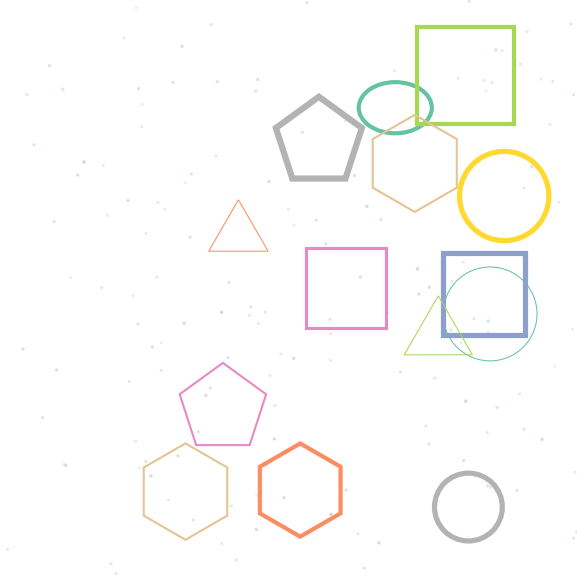[{"shape": "oval", "thickness": 2, "radius": 0.32, "center": [0.684, 0.813]}, {"shape": "circle", "thickness": 0.5, "radius": 0.41, "center": [0.849, 0.456]}, {"shape": "triangle", "thickness": 0.5, "radius": 0.3, "center": [0.413, 0.594]}, {"shape": "hexagon", "thickness": 2, "radius": 0.4, "center": [0.52, 0.151]}, {"shape": "square", "thickness": 2.5, "radius": 0.35, "center": [0.838, 0.491]}, {"shape": "square", "thickness": 1.5, "radius": 0.35, "center": [0.598, 0.5]}, {"shape": "pentagon", "thickness": 1, "radius": 0.39, "center": [0.386, 0.292]}, {"shape": "square", "thickness": 2, "radius": 0.42, "center": [0.806, 0.868]}, {"shape": "triangle", "thickness": 0.5, "radius": 0.34, "center": [0.759, 0.419]}, {"shape": "circle", "thickness": 2.5, "radius": 0.39, "center": [0.873, 0.66]}, {"shape": "hexagon", "thickness": 1, "radius": 0.42, "center": [0.321, 0.148]}, {"shape": "hexagon", "thickness": 1, "radius": 0.42, "center": [0.718, 0.716]}, {"shape": "circle", "thickness": 2.5, "radius": 0.29, "center": [0.811, 0.121]}, {"shape": "pentagon", "thickness": 3, "radius": 0.39, "center": [0.552, 0.753]}]